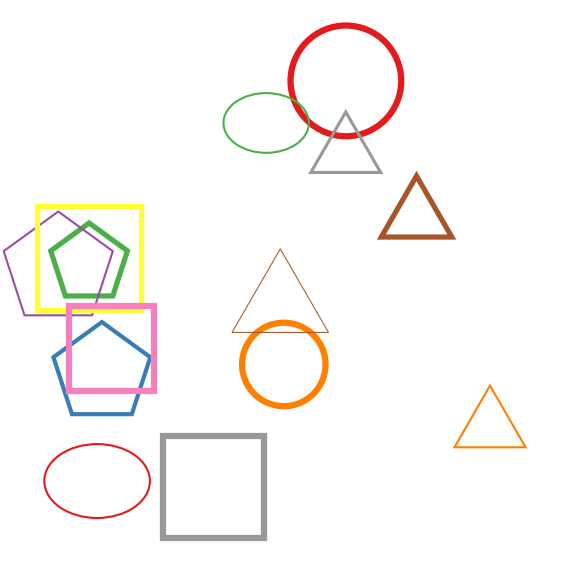[{"shape": "circle", "thickness": 3, "radius": 0.48, "center": [0.599, 0.859]}, {"shape": "oval", "thickness": 1, "radius": 0.46, "center": [0.168, 0.166]}, {"shape": "pentagon", "thickness": 2, "radius": 0.44, "center": [0.176, 0.353]}, {"shape": "pentagon", "thickness": 2.5, "radius": 0.35, "center": [0.154, 0.543]}, {"shape": "oval", "thickness": 1, "radius": 0.37, "center": [0.461, 0.786]}, {"shape": "pentagon", "thickness": 1, "radius": 0.5, "center": [0.101, 0.534]}, {"shape": "circle", "thickness": 3, "radius": 0.36, "center": [0.491, 0.368]}, {"shape": "triangle", "thickness": 1, "radius": 0.36, "center": [0.848, 0.26]}, {"shape": "square", "thickness": 2.5, "radius": 0.45, "center": [0.154, 0.552]}, {"shape": "triangle", "thickness": 0.5, "radius": 0.48, "center": [0.485, 0.472]}, {"shape": "triangle", "thickness": 2.5, "radius": 0.35, "center": [0.721, 0.624]}, {"shape": "square", "thickness": 3, "radius": 0.37, "center": [0.193, 0.395]}, {"shape": "triangle", "thickness": 1.5, "radius": 0.35, "center": [0.599, 0.735]}, {"shape": "square", "thickness": 3, "radius": 0.44, "center": [0.37, 0.156]}]